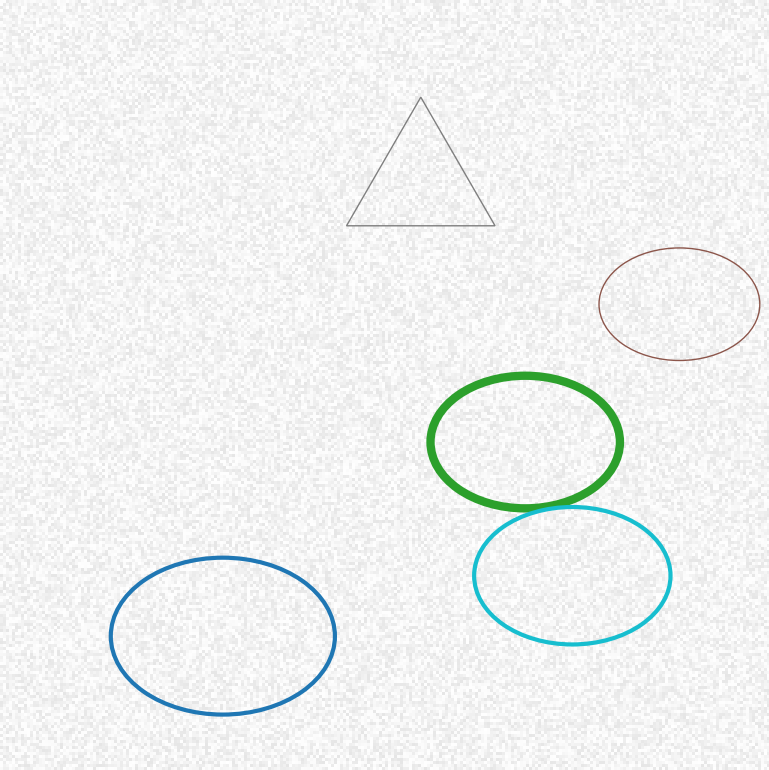[{"shape": "oval", "thickness": 1.5, "radius": 0.73, "center": [0.289, 0.174]}, {"shape": "oval", "thickness": 3, "radius": 0.62, "center": [0.682, 0.426]}, {"shape": "oval", "thickness": 0.5, "radius": 0.52, "center": [0.882, 0.605]}, {"shape": "triangle", "thickness": 0.5, "radius": 0.56, "center": [0.546, 0.762]}, {"shape": "oval", "thickness": 1.5, "radius": 0.64, "center": [0.743, 0.252]}]